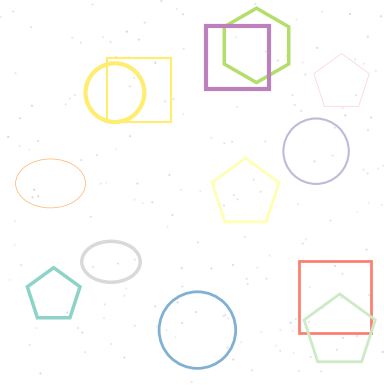[{"shape": "pentagon", "thickness": 2.5, "radius": 0.36, "center": [0.139, 0.233]}, {"shape": "pentagon", "thickness": 2, "radius": 0.46, "center": [0.638, 0.498]}, {"shape": "circle", "thickness": 1.5, "radius": 0.42, "center": [0.821, 0.607]}, {"shape": "square", "thickness": 2, "radius": 0.47, "center": [0.87, 0.229]}, {"shape": "circle", "thickness": 2, "radius": 0.5, "center": [0.513, 0.143]}, {"shape": "oval", "thickness": 0.5, "radius": 0.45, "center": [0.131, 0.524]}, {"shape": "hexagon", "thickness": 2.5, "radius": 0.48, "center": [0.666, 0.882]}, {"shape": "pentagon", "thickness": 0.5, "radius": 0.38, "center": [0.887, 0.785]}, {"shape": "oval", "thickness": 2.5, "radius": 0.38, "center": [0.288, 0.32]}, {"shape": "square", "thickness": 3, "radius": 0.41, "center": [0.618, 0.85]}, {"shape": "pentagon", "thickness": 2, "radius": 0.49, "center": [0.882, 0.139]}, {"shape": "circle", "thickness": 3, "radius": 0.38, "center": [0.298, 0.759]}, {"shape": "square", "thickness": 1.5, "radius": 0.42, "center": [0.361, 0.767]}]